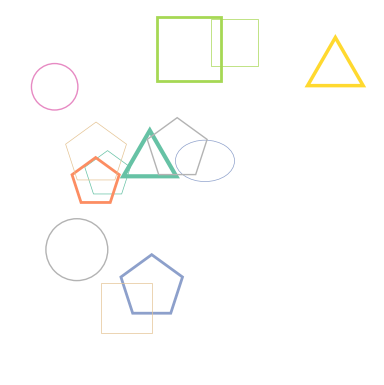[{"shape": "triangle", "thickness": 3, "radius": 0.4, "center": [0.389, 0.582]}, {"shape": "pentagon", "thickness": 0.5, "radius": 0.31, "center": [0.279, 0.547]}, {"shape": "pentagon", "thickness": 2, "radius": 0.32, "center": [0.248, 0.526]}, {"shape": "pentagon", "thickness": 2, "radius": 0.42, "center": [0.394, 0.254]}, {"shape": "oval", "thickness": 0.5, "radius": 0.38, "center": [0.532, 0.582]}, {"shape": "circle", "thickness": 1, "radius": 0.3, "center": [0.142, 0.775]}, {"shape": "square", "thickness": 0.5, "radius": 0.3, "center": [0.609, 0.889]}, {"shape": "square", "thickness": 2, "radius": 0.42, "center": [0.491, 0.873]}, {"shape": "triangle", "thickness": 2.5, "radius": 0.42, "center": [0.871, 0.819]}, {"shape": "square", "thickness": 0.5, "radius": 0.33, "center": [0.329, 0.2]}, {"shape": "pentagon", "thickness": 0.5, "radius": 0.42, "center": [0.249, 0.6]}, {"shape": "pentagon", "thickness": 1, "radius": 0.41, "center": [0.46, 0.613]}, {"shape": "circle", "thickness": 1, "radius": 0.4, "center": [0.2, 0.352]}]